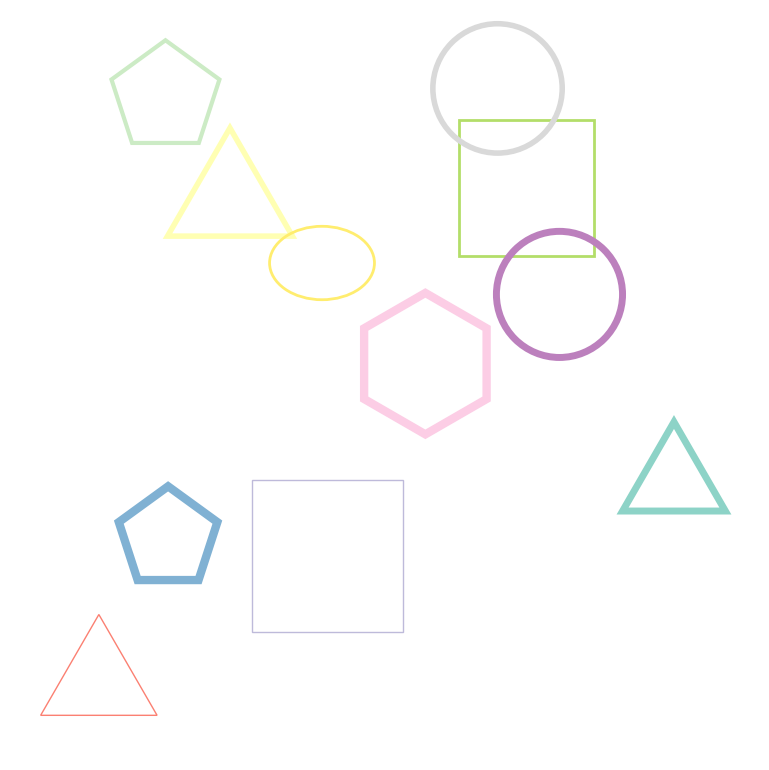[{"shape": "triangle", "thickness": 2.5, "radius": 0.39, "center": [0.875, 0.375]}, {"shape": "triangle", "thickness": 2, "radius": 0.47, "center": [0.299, 0.74]}, {"shape": "square", "thickness": 0.5, "radius": 0.49, "center": [0.425, 0.278]}, {"shape": "triangle", "thickness": 0.5, "radius": 0.44, "center": [0.128, 0.115]}, {"shape": "pentagon", "thickness": 3, "radius": 0.34, "center": [0.218, 0.301]}, {"shape": "square", "thickness": 1, "radius": 0.44, "center": [0.684, 0.756]}, {"shape": "hexagon", "thickness": 3, "radius": 0.46, "center": [0.552, 0.528]}, {"shape": "circle", "thickness": 2, "radius": 0.42, "center": [0.646, 0.885]}, {"shape": "circle", "thickness": 2.5, "radius": 0.41, "center": [0.727, 0.618]}, {"shape": "pentagon", "thickness": 1.5, "radius": 0.37, "center": [0.215, 0.874]}, {"shape": "oval", "thickness": 1, "radius": 0.34, "center": [0.418, 0.658]}]